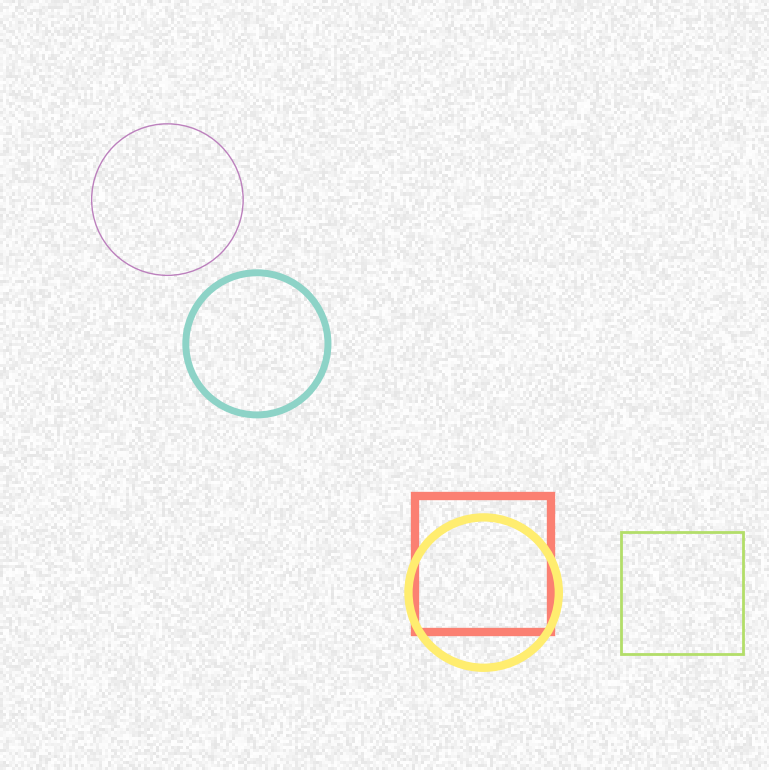[{"shape": "circle", "thickness": 2.5, "radius": 0.46, "center": [0.334, 0.553]}, {"shape": "square", "thickness": 3, "radius": 0.44, "center": [0.627, 0.268]}, {"shape": "square", "thickness": 1, "radius": 0.4, "center": [0.886, 0.23]}, {"shape": "circle", "thickness": 0.5, "radius": 0.49, "center": [0.217, 0.741]}, {"shape": "circle", "thickness": 3, "radius": 0.49, "center": [0.628, 0.23]}]